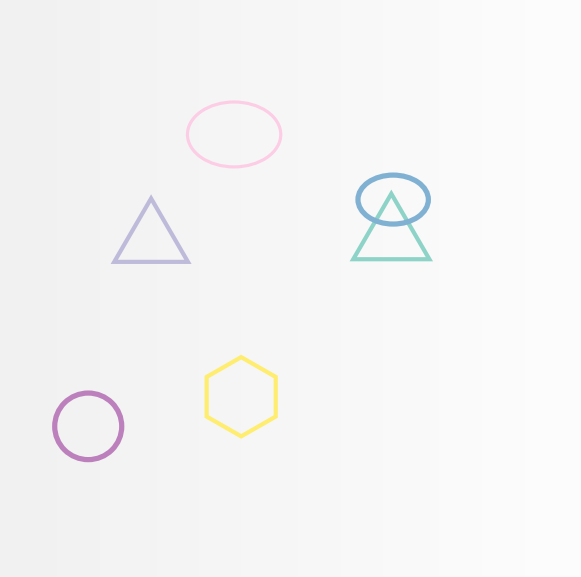[{"shape": "triangle", "thickness": 2, "radius": 0.38, "center": [0.673, 0.588]}, {"shape": "triangle", "thickness": 2, "radius": 0.37, "center": [0.26, 0.582]}, {"shape": "oval", "thickness": 2.5, "radius": 0.3, "center": [0.676, 0.654]}, {"shape": "oval", "thickness": 1.5, "radius": 0.4, "center": [0.403, 0.766]}, {"shape": "circle", "thickness": 2.5, "radius": 0.29, "center": [0.152, 0.261]}, {"shape": "hexagon", "thickness": 2, "radius": 0.34, "center": [0.415, 0.312]}]